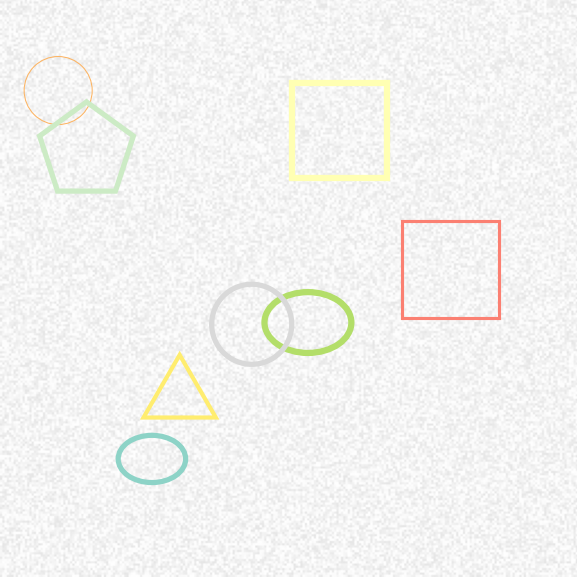[{"shape": "oval", "thickness": 2.5, "radius": 0.29, "center": [0.263, 0.204]}, {"shape": "square", "thickness": 3, "radius": 0.41, "center": [0.588, 0.773]}, {"shape": "square", "thickness": 1.5, "radius": 0.42, "center": [0.781, 0.533]}, {"shape": "circle", "thickness": 0.5, "radius": 0.29, "center": [0.101, 0.842]}, {"shape": "oval", "thickness": 3, "radius": 0.38, "center": [0.533, 0.441]}, {"shape": "circle", "thickness": 2.5, "radius": 0.35, "center": [0.436, 0.438]}, {"shape": "pentagon", "thickness": 2.5, "radius": 0.43, "center": [0.15, 0.737]}, {"shape": "triangle", "thickness": 2, "radius": 0.36, "center": [0.311, 0.312]}]